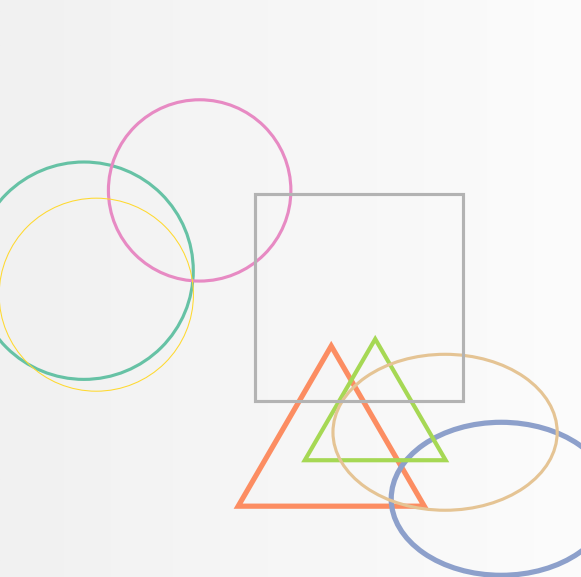[{"shape": "circle", "thickness": 1.5, "radius": 0.94, "center": [0.144, 0.53]}, {"shape": "triangle", "thickness": 2.5, "radius": 0.92, "center": [0.57, 0.215]}, {"shape": "oval", "thickness": 2.5, "radius": 0.95, "center": [0.862, 0.135]}, {"shape": "circle", "thickness": 1.5, "radius": 0.78, "center": [0.343, 0.669]}, {"shape": "triangle", "thickness": 2, "radius": 0.7, "center": [0.646, 0.272]}, {"shape": "circle", "thickness": 0.5, "radius": 0.84, "center": [0.166, 0.489]}, {"shape": "oval", "thickness": 1.5, "radius": 0.96, "center": [0.766, 0.251]}, {"shape": "square", "thickness": 1.5, "radius": 0.9, "center": [0.618, 0.484]}]